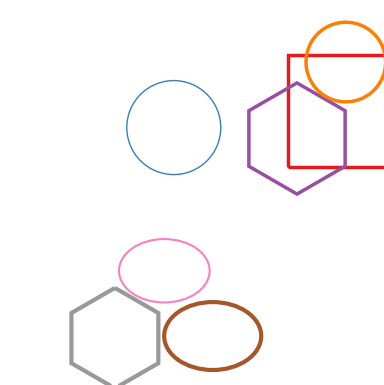[{"shape": "square", "thickness": 2.5, "radius": 0.73, "center": [0.895, 0.711]}, {"shape": "circle", "thickness": 1, "radius": 0.61, "center": [0.451, 0.669]}, {"shape": "hexagon", "thickness": 2.5, "radius": 0.72, "center": [0.771, 0.64]}, {"shape": "circle", "thickness": 2.5, "radius": 0.52, "center": [0.898, 0.839]}, {"shape": "oval", "thickness": 3, "radius": 0.63, "center": [0.552, 0.127]}, {"shape": "oval", "thickness": 1.5, "radius": 0.59, "center": [0.427, 0.297]}, {"shape": "hexagon", "thickness": 3, "radius": 0.65, "center": [0.298, 0.122]}]